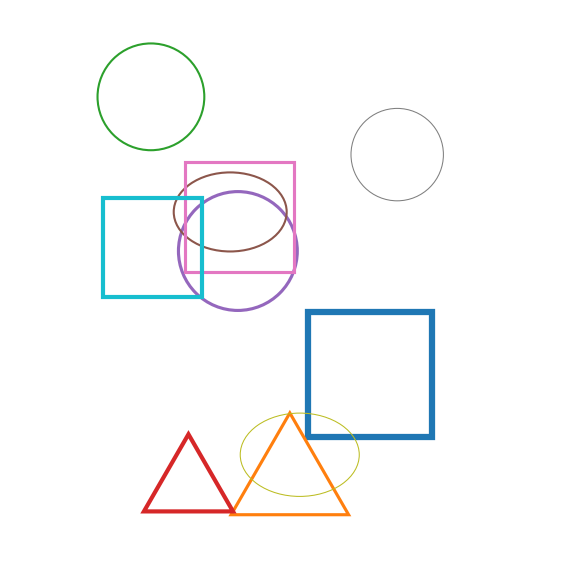[{"shape": "square", "thickness": 3, "radius": 0.54, "center": [0.64, 0.351]}, {"shape": "triangle", "thickness": 1.5, "radius": 0.59, "center": [0.502, 0.167]}, {"shape": "circle", "thickness": 1, "radius": 0.46, "center": [0.261, 0.831]}, {"shape": "triangle", "thickness": 2, "radius": 0.45, "center": [0.326, 0.158]}, {"shape": "circle", "thickness": 1.5, "radius": 0.51, "center": [0.412, 0.564]}, {"shape": "oval", "thickness": 1, "radius": 0.49, "center": [0.399, 0.632]}, {"shape": "square", "thickness": 1.5, "radius": 0.47, "center": [0.415, 0.623]}, {"shape": "circle", "thickness": 0.5, "radius": 0.4, "center": [0.688, 0.731]}, {"shape": "oval", "thickness": 0.5, "radius": 0.52, "center": [0.519, 0.212]}, {"shape": "square", "thickness": 2, "radius": 0.43, "center": [0.264, 0.57]}]